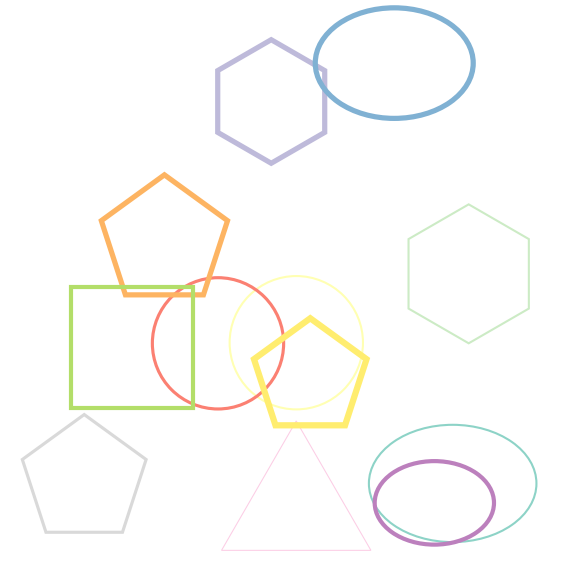[{"shape": "oval", "thickness": 1, "radius": 0.73, "center": [0.784, 0.162]}, {"shape": "circle", "thickness": 1, "radius": 0.58, "center": [0.513, 0.406]}, {"shape": "hexagon", "thickness": 2.5, "radius": 0.53, "center": [0.47, 0.823]}, {"shape": "circle", "thickness": 1.5, "radius": 0.57, "center": [0.377, 0.405]}, {"shape": "oval", "thickness": 2.5, "radius": 0.68, "center": [0.683, 0.89]}, {"shape": "pentagon", "thickness": 2.5, "radius": 0.57, "center": [0.285, 0.581]}, {"shape": "square", "thickness": 2, "radius": 0.53, "center": [0.229, 0.398]}, {"shape": "triangle", "thickness": 0.5, "radius": 0.75, "center": [0.513, 0.121]}, {"shape": "pentagon", "thickness": 1.5, "radius": 0.56, "center": [0.146, 0.169]}, {"shape": "oval", "thickness": 2, "radius": 0.52, "center": [0.752, 0.128]}, {"shape": "hexagon", "thickness": 1, "radius": 0.6, "center": [0.812, 0.525]}, {"shape": "pentagon", "thickness": 3, "radius": 0.51, "center": [0.537, 0.346]}]